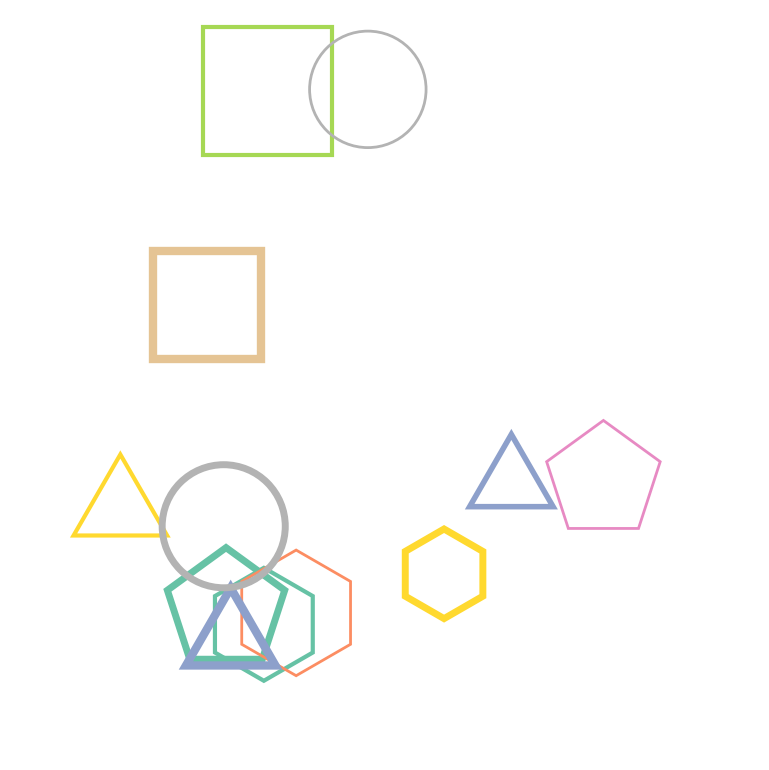[{"shape": "pentagon", "thickness": 2.5, "radius": 0.4, "center": [0.294, 0.209]}, {"shape": "hexagon", "thickness": 1.5, "radius": 0.37, "center": [0.343, 0.189]}, {"shape": "hexagon", "thickness": 1, "radius": 0.41, "center": [0.385, 0.204]}, {"shape": "triangle", "thickness": 2, "radius": 0.31, "center": [0.664, 0.373]}, {"shape": "triangle", "thickness": 3, "radius": 0.34, "center": [0.3, 0.169]}, {"shape": "pentagon", "thickness": 1, "radius": 0.39, "center": [0.784, 0.376]}, {"shape": "square", "thickness": 1.5, "radius": 0.42, "center": [0.347, 0.882]}, {"shape": "hexagon", "thickness": 2.5, "radius": 0.29, "center": [0.577, 0.255]}, {"shape": "triangle", "thickness": 1.5, "radius": 0.35, "center": [0.156, 0.34]}, {"shape": "square", "thickness": 3, "radius": 0.35, "center": [0.269, 0.604]}, {"shape": "circle", "thickness": 1, "radius": 0.38, "center": [0.478, 0.884]}, {"shape": "circle", "thickness": 2.5, "radius": 0.4, "center": [0.291, 0.317]}]